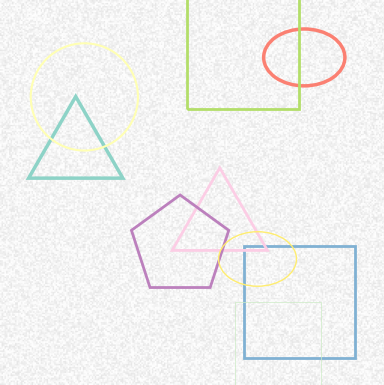[{"shape": "triangle", "thickness": 2.5, "radius": 0.71, "center": [0.197, 0.608]}, {"shape": "circle", "thickness": 1.5, "radius": 0.7, "center": [0.219, 0.748]}, {"shape": "oval", "thickness": 2.5, "radius": 0.53, "center": [0.79, 0.851]}, {"shape": "square", "thickness": 2, "radius": 0.73, "center": [0.778, 0.215]}, {"shape": "square", "thickness": 2, "radius": 0.73, "center": [0.631, 0.862]}, {"shape": "triangle", "thickness": 2, "radius": 0.71, "center": [0.571, 0.421]}, {"shape": "pentagon", "thickness": 2, "radius": 0.66, "center": [0.468, 0.361]}, {"shape": "square", "thickness": 0.5, "radius": 0.56, "center": [0.722, 0.104]}, {"shape": "oval", "thickness": 1, "radius": 0.51, "center": [0.669, 0.327]}]